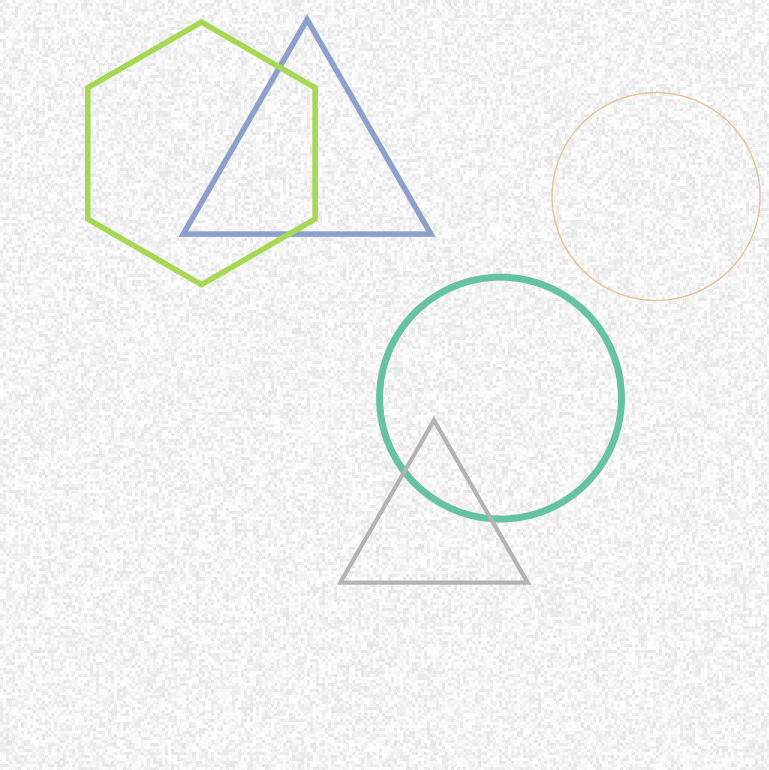[{"shape": "circle", "thickness": 2.5, "radius": 0.79, "center": [0.65, 0.483]}, {"shape": "triangle", "thickness": 2, "radius": 0.93, "center": [0.399, 0.789]}, {"shape": "hexagon", "thickness": 2, "radius": 0.85, "center": [0.262, 0.801]}, {"shape": "circle", "thickness": 0.5, "radius": 0.68, "center": [0.852, 0.745]}, {"shape": "triangle", "thickness": 1.5, "radius": 0.7, "center": [0.564, 0.314]}]